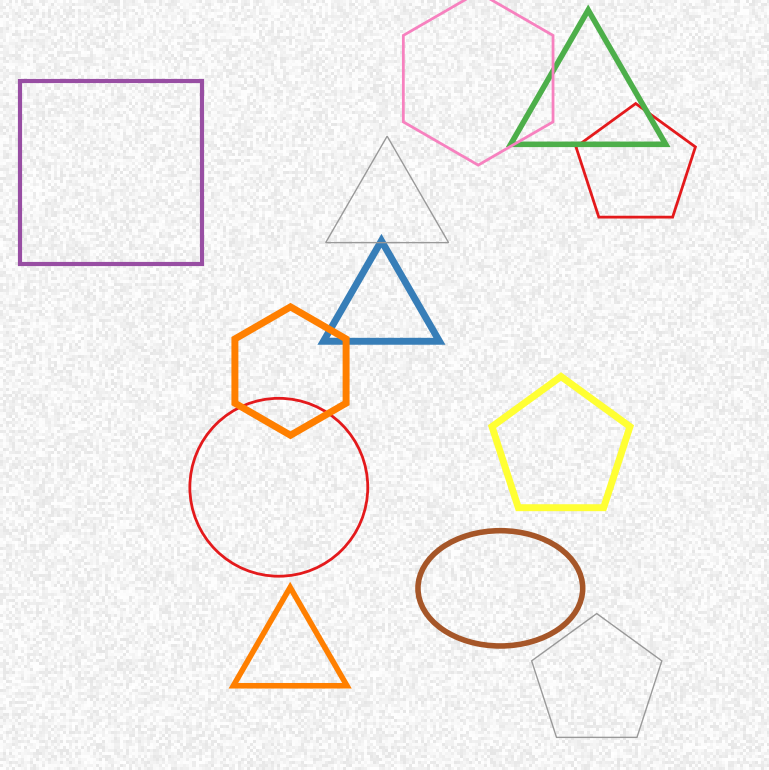[{"shape": "circle", "thickness": 1, "radius": 0.58, "center": [0.362, 0.367]}, {"shape": "pentagon", "thickness": 1, "radius": 0.41, "center": [0.826, 0.784]}, {"shape": "triangle", "thickness": 2.5, "radius": 0.43, "center": [0.495, 0.6]}, {"shape": "triangle", "thickness": 2, "radius": 0.58, "center": [0.764, 0.871]}, {"shape": "square", "thickness": 1.5, "radius": 0.59, "center": [0.144, 0.776]}, {"shape": "hexagon", "thickness": 2.5, "radius": 0.42, "center": [0.377, 0.518]}, {"shape": "triangle", "thickness": 2, "radius": 0.43, "center": [0.377, 0.152]}, {"shape": "pentagon", "thickness": 2.5, "radius": 0.47, "center": [0.729, 0.417]}, {"shape": "oval", "thickness": 2, "radius": 0.53, "center": [0.65, 0.236]}, {"shape": "hexagon", "thickness": 1, "radius": 0.56, "center": [0.621, 0.898]}, {"shape": "triangle", "thickness": 0.5, "radius": 0.46, "center": [0.503, 0.731]}, {"shape": "pentagon", "thickness": 0.5, "radius": 0.44, "center": [0.775, 0.114]}]